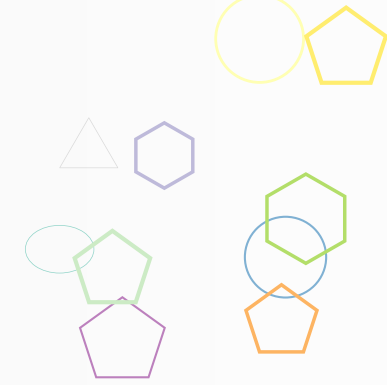[{"shape": "oval", "thickness": 0.5, "radius": 0.44, "center": [0.154, 0.353]}, {"shape": "circle", "thickness": 2, "radius": 0.57, "center": [0.67, 0.899]}, {"shape": "hexagon", "thickness": 2.5, "radius": 0.42, "center": [0.424, 0.596]}, {"shape": "circle", "thickness": 1.5, "radius": 0.52, "center": [0.737, 0.332]}, {"shape": "pentagon", "thickness": 2.5, "radius": 0.48, "center": [0.726, 0.164]}, {"shape": "hexagon", "thickness": 2.5, "radius": 0.58, "center": [0.789, 0.432]}, {"shape": "triangle", "thickness": 0.5, "radius": 0.43, "center": [0.229, 0.607]}, {"shape": "pentagon", "thickness": 1.5, "radius": 0.57, "center": [0.316, 0.113]}, {"shape": "pentagon", "thickness": 3, "radius": 0.51, "center": [0.29, 0.298]}, {"shape": "pentagon", "thickness": 3, "radius": 0.54, "center": [0.893, 0.872]}]